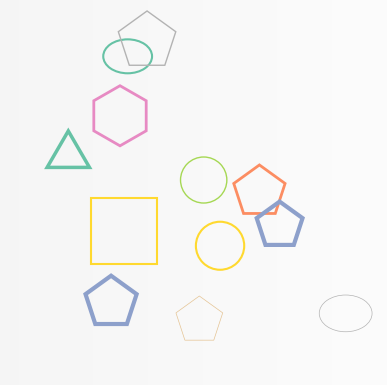[{"shape": "oval", "thickness": 1.5, "radius": 0.31, "center": [0.329, 0.854]}, {"shape": "triangle", "thickness": 2.5, "radius": 0.32, "center": [0.176, 0.597]}, {"shape": "pentagon", "thickness": 2, "radius": 0.35, "center": [0.669, 0.502]}, {"shape": "pentagon", "thickness": 3, "radius": 0.31, "center": [0.722, 0.414]}, {"shape": "pentagon", "thickness": 3, "radius": 0.35, "center": [0.287, 0.215]}, {"shape": "hexagon", "thickness": 2, "radius": 0.39, "center": [0.31, 0.699]}, {"shape": "circle", "thickness": 1, "radius": 0.3, "center": [0.526, 0.532]}, {"shape": "circle", "thickness": 1.5, "radius": 0.31, "center": [0.568, 0.362]}, {"shape": "square", "thickness": 1.5, "radius": 0.42, "center": [0.321, 0.4]}, {"shape": "pentagon", "thickness": 0.5, "radius": 0.32, "center": [0.514, 0.168]}, {"shape": "pentagon", "thickness": 1, "radius": 0.39, "center": [0.379, 0.894]}, {"shape": "oval", "thickness": 0.5, "radius": 0.34, "center": [0.892, 0.186]}]